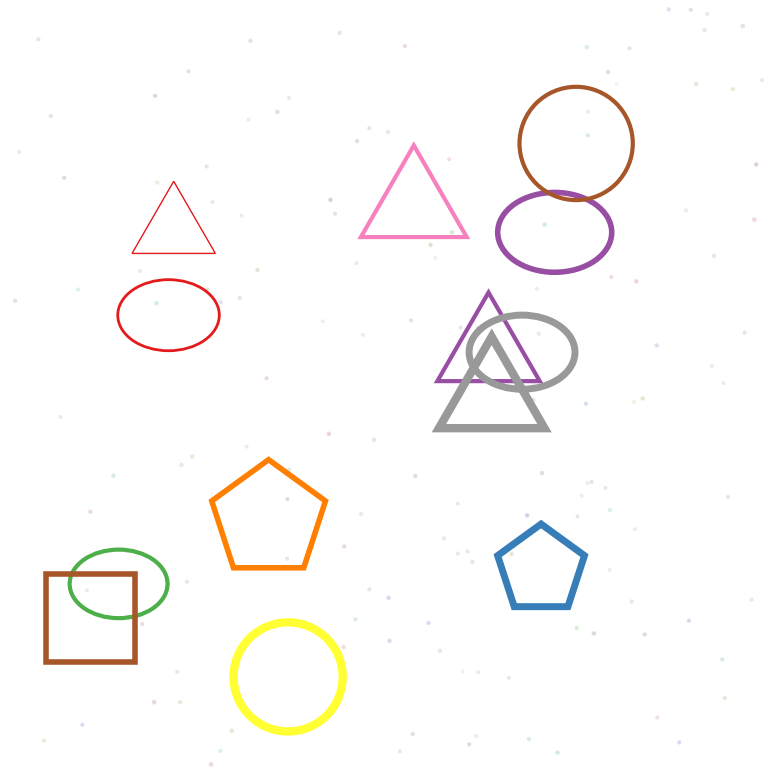[{"shape": "triangle", "thickness": 0.5, "radius": 0.31, "center": [0.226, 0.702]}, {"shape": "oval", "thickness": 1, "radius": 0.33, "center": [0.219, 0.591]}, {"shape": "pentagon", "thickness": 2.5, "radius": 0.3, "center": [0.703, 0.26]}, {"shape": "oval", "thickness": 1.5, "radius": 0.32, "center": [0.154, 0.242]}, {"shape": "triangle", "thickness": 1.5, "radius": 0.38, "center": [0.634, 0.543]}, {"shape": "oval", "thickness": 2, "radius": 0.37, "center": [0.72, 0.698]}, {"shape": "pentagon", "thickness": 2, "radius": 0.39, "center": [0.349, 0.325]}, {"shape": "circle", "thickness": 3, "radius": 0.35, "center": [0.374, 0.121]}, {"shape": "square", "thickness": 2, "radius": 0.29, "center": [0.118, 0.197]}, {"shape": "circle", "thickness": 1.5, "radius": 0.37, "center": [0.748, 0.814]}, {"shape": "triangle", "thickness": 1.5, "radius": 0.4, "center": [0.537, 0.732]}, {"shape": "triangle", "thickness": 3, "radius": 0.4, "center": [0.639, 0.483]}, {"shape": "oval", "thickness": 2.5, "radius": 0.34, "center": [0.678, 0.543]}]